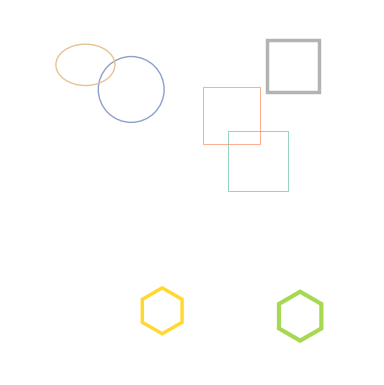[{"shape": "square", "thickness": 0.5, "radius": 0.39, "center": [0.67, 0.582]}, {"shape": "square", "thickness": 0.5, "radius": 0.37, "center": [0.602, 0.701]}, {"shape": "circle", "thickness": 1, "radius": 0.43, "center": [0.341, 0.768]}, {"shape": "hexagon", "thickness": 3, "radius": 0.32, "center": [0.78, 0.179]}, {"shape": "hexagon", "thickness": 2.5, "radius": 0.3, "center": [0.421, 0.193]}, {"shape": "oval", "thickness": 1, "radius": 0.38, "center": [0.222, 0.832]}, {"shape": "square", "thickness": 2.5, "radius": 0.34, "center": [0.761, 0.829]}]